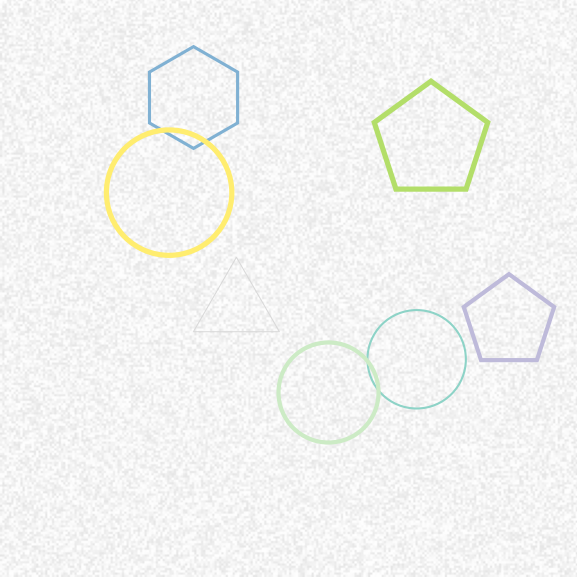[{"shape": "circle", "thickness": 1, "radius": 0.43, "center": [0.721, 0.377]}, {"shape": "pentagon", "thickness": 2, "radius": 0.41, "center": [0.881, 0.442]}, {"shape": "hexagon", "thickness": 1.5, "radius": 0.44, "center": [0.335, 0.83]}, {"shape": "pentagon", "thickness": 2.5, "radius": 0.52, "center": [0.746, 0.755]}, {"shape": "triangle", "thickness": 0.5, "radius": 0.43, "center": [0.409, 0.468]}, {"shape": "circle", "thickness": 2, "radius": 0.43, "center": [0.569, 0.319]}, {"shape": "circle", "thickness": 2.5, "radius": 0.54, "center": [0.293, 0.666]}]